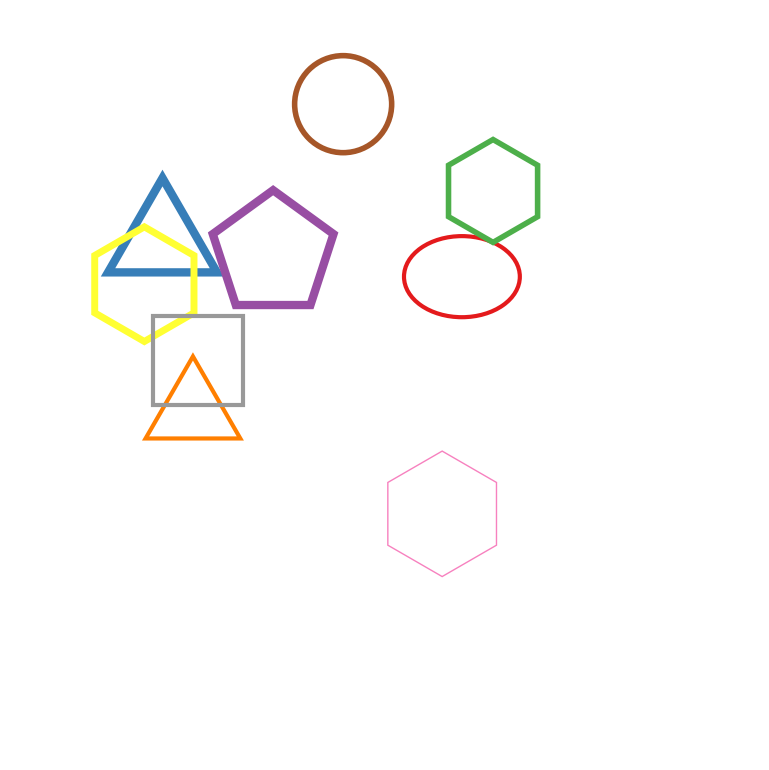[{"shape": "oval", "thickness": 1.5, "radius": 0.38, "center": [0.6, 0.641]}, {"shape": "triangle", "thickness": 3, "radius": 0.41, "center": [0.211, 0.687]}, {"shape": "hexagon", "thickness": 2, "radius": 0.33, "center": [0.64, 0.752]}, {"shape": "pentagon", "thickness": 3, "radius": 0.41, "center": [0.355, 0.671]}, {"shape": "triangle", "thickness": 1.5, "radius": 0.36, "center": [0.251, 0.466]}, {"shape": "hexagon", "thickness": 2.5, "radius": 0.37, "center": [0.187, 0.631]}, {"shape": "circle", "thickness": 2, "radius": 0.32, "center": [0.446, 0.865]}, {"shape": "hexagon", "thickness": 0.5, "radius": 0.41, "center": [0.574, 0.333]}, {"shape": "square", "thickness": 1.5, "radius": 0.29, "center": [0.257, 0.532]}]